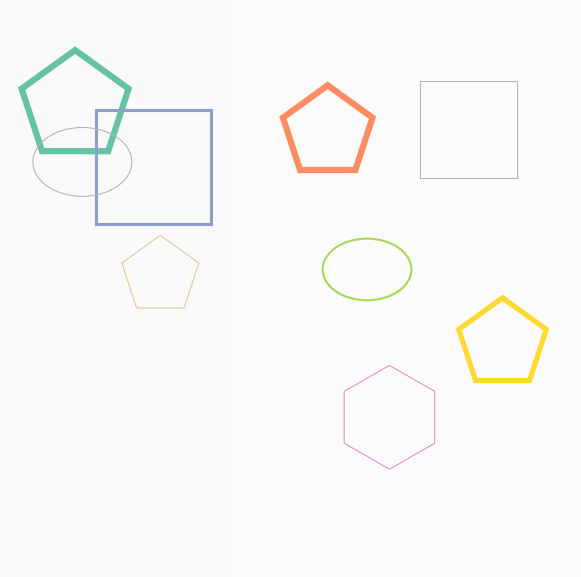[{"shape": "pentagon", "thickness": 3, "radius": 0.48, "center": [0.129, 0.816]}, {"shape": "pentagon", "thickness": 3, "radius": 0.41, "center": [0.564, 0.77]}, {"shape": "square", "thickness": 1.5, "radius": 0.49, "center": [0.264, 0.71]}, {"shape": "hexagon", "thickness": 0.5, "radius": 0.45, "center": [0.67, 0.277]}, {"shape": "oval", "thickness": 1, "radius": 0.38, "center": [0.631, 0.533]}, {"shape": "pentagon", "thickness": 2.5, "radius": 0.4, "center": [0.865, 0.404]}, {"shape": "pentagon", "thickness": 0.5, "radius": 0.35, "center": [0.276, 0.522]}, {"shape": "square", "thickness": 0.5, "radius": 0.42, "center": [0.806, 0.775]}, {"shape": "oval", "thickness": 0.5, "radius": 0.43, "center": [0.142, 0.719]}]